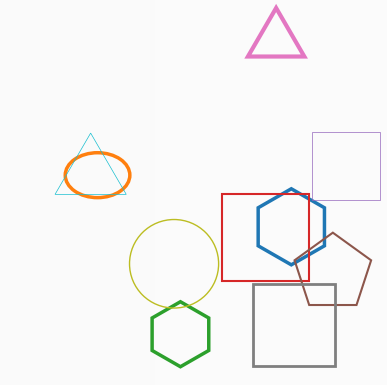[{"shape": "hexagon", "thickness": 2.5, "radius": 0.49, "center": [0.752, 0.411]}, {"shape": "oval", "thickness": 2.5, "radius": 0.42, "center": [0.252, 0.545]}, {"shape": "hexagon", "thickness": 2.5, "radius": 0.42, "center": [0.466, 0.132]}, {"shape": "square", "thickness": 1.5, "radius": 0.57, "center": [0.685, 0.382]}, {"shape": "square", "thickness": 0.5, "radius": 0.44, "center": [0.894, 0.568]}, {"shape": "pentagon", "thickness": 1.5, "radius": 0.52, "center": [0.859, 0.292]}, {"shape": "triangle", "thickness": 3, "radius": 0.42, "center": [0.713, 0.895]}, {"shape": "square", "thickness": 2, "radius": 0.53, "center": [0.759, 0.156]}, {"shape": "circle", "thickness": 1, "radius": 0.57, "center": [0.449, 0.315]}, {"shape": "triangle", "thickness": 0.5, "radius": 0.53, "center": [0.234, 0.548]}]